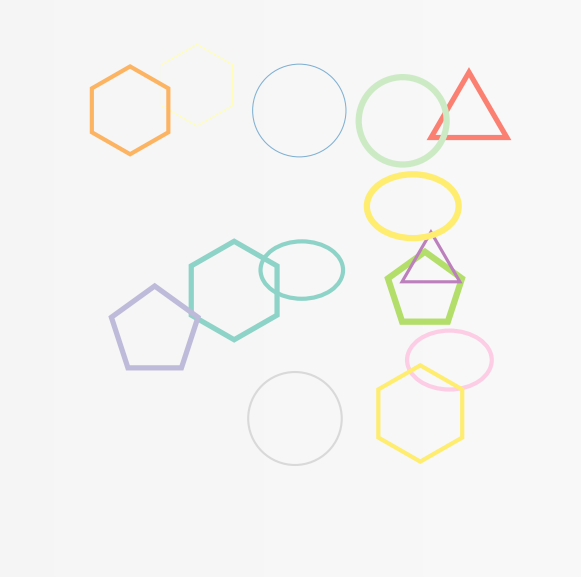[{"shape": "hexagon", "thickness": 2.5, "radius": 0.43, "center": [0.403, 0.496]}, {"shape": "oval", "thickness": 2, "radius": 0.35, "center": [0.519, 0.531]}, {"shape": "hexagon", "thickness": 0.5, "radius": 0.35, "center": [0.339, 0.852]}, {"shape": "pentagon", "thickness": 2.5, "radius": 0.39, "center": [0.266, 0.426]}, {"shape": "triangle", "thickness": 2.5, "radius": 0.38, "center": [0.807, 0.799]}, {"shape": "circle", "thickness": 0.5, "radius": 0.4, "center": [0.515, 0.808]}, {"shape": "hexagon", "thickness": 2, "radius": 0.38, "center": [0.224, 0.808]}, {"shape": "pentagon", "thickness": 3, "radius": 0.33, "center": [0.731, 0.496]}, {"shape": "oval", "thickness": 2, "radius": 0.36, "center": [0.773, 0.376]}, {"shape": "circle", "thickness": 1, "radius": 0.4, "center": [0.507, 0.274]}, {"shape": "triangle", "thickness": 1.5, "radius": 0.29, "center": [0.741, 0.54]}, {"shape": "circle", "thickness": 3, "radius": 0.38, "center": [0.693, 0.79]}, {"shape": "oval", "thickness": 3, "radius": 0.39, "center": [0.71, 0.642]}, {"shape": "hexagon", "thickness": 2, "radius": 0.42, "center": [0.723, 0.283]}]